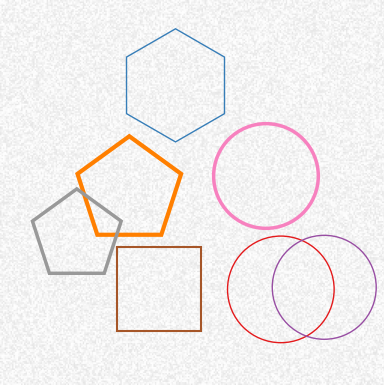[{"shape": "circle", "thickness": 1, "radius": 0.69, "center": [0.729, 0.248]}, {"shape": "hexagon", "thickness": 1, "radius": 0.73, "center": [0.456, 0.778]}, {"shape": "circle", "thickness": 1, "radius": 0.67, "center": [0.842, 0.254]}, {"shape": "pentagon", "thickness": 3, "radius": 0.71, "center": [0.336, 0.505]}, {"shape": "square", "thickness": 1.5, "radius": 0.55, "center": [0.412, 0.25]}, {"shape": "circle", "thickness": 2.5, "radius": 0.68, "center": [0.691, 0.543]}, {"shape": "pentagon", "thickness": 2.5, "radius": 0.61, "center": [0.2, 0.388]}]